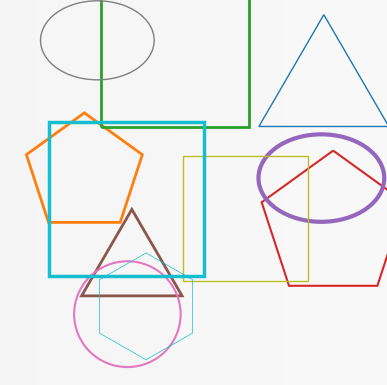[{"shape": "triangle", "thickness": 1, "radius": 0.97, "center": [0.836, 0.768]}, {"shape": "pentagon", "thickness": 2, "radius": 0.79, "center": [0.218, 0.55]}, {"shape": "square", "thickness": 2, "radius": 0.95, "center": [0.451, 0.86]}, {"shape": "pentagon", "thickness": 1.5, "radius": 0.97, "center": [0.86, 0.415]}, {"shape": "oval", "thickness": 3, "radius": 0.81, "center": [0.829, 0.537]}, {"shape": "triangle", "thickness": 2, "radius": 0.75, "center": [0.34, 0.306]}, {"shape": "circle", "thickness": 1.5, "radius": 0.69, "center": [0.329, 0.184]}, {"shape": "oval", "thickness": 1, "radius": 0.73, "center": [0.251, 0.895]}, {"shape": "square", "thickness": 1, "radius": 0.81, "center": [0.633, 0.432]}, {"shape": "square", "thickness": 2.5, "radius": 1.0, "center": [0.327, 0.484]}, {"shape": "hexagon", "thickness": 0.5, "radius": 0.69, "center": [0.377, 0.204]}]